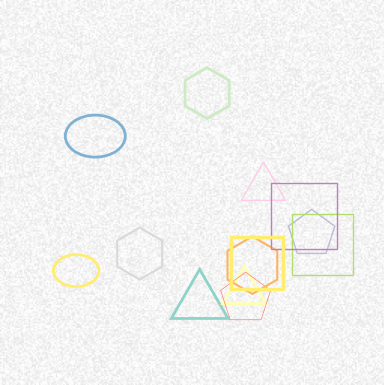[{"shape": "triangle", "thickness": 2, "radius": 0.43, "center": [0.519, 0.215]}, {"shape": "triangle", "thickness": 2, "radius": 0.32, "center": [0.635, 0.244]}, {"shape": "pentagon", "thickness": 1, "radius": 0.32, "center": [0.809, 0.393]}, {"shape": "pentagon", "thickness": 0.5, "radius": 0.34, "center": [0.638, 0.225]}, {"shape": "oval", "thickness": 2, "radius": 0.39, "center": [0.248, 0.646]}, {"shape": "hexagon", "thickness": 1.5, "radius": 0.37, "center": [0.656, 0.311]}, {"shape": "square", "thickness": 1, "radius": 0.4, "center": [0.837, 0.365]}, {"shape": "triangle", "thickness": 1, "radius": 0.33, "center": [0.684, 0.513]}, {"shape": "hexagon", "thickness": 1.5, "radius": 0.34, "center": [0.363, 0.341]}, {"shape": "square", "thickness": 1, "radius": 0.43, "center": [0.789, 0.439]}, {"shape": "hexagon", "thickness": 2, "radius": 0.33, "center": [0.538, 0.758]}, {"shape": "square", "thickness": 2.5, "radius": 0.34, "center": [0.668, 0.317]}, {"shape": "oval", "thickness": 2, "radius": 0.3, "center": [0.198, 0.297]}]